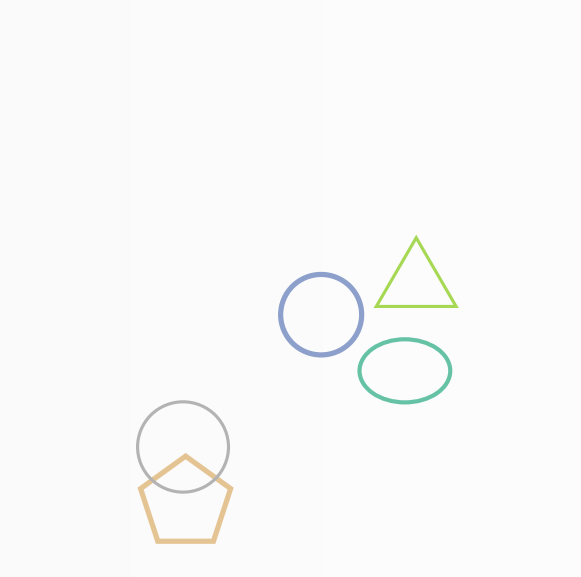[{"shape": "oval", "thickness": 2, "radius": 0.39, "center": [0.697, 0.357]}, {"shape": "circle", "thickness": 2.5, "radius": 0.35, "center": [0.553, 0.454]}, {"shape": "triangle", "thickness": 1.5, "radius": 0.4, "center": [0.716, 0.508]}, {"shape": "pentagon", "thickness": 2.5, "radius": 0.41, "center": [0.319, 0.128]}, {"shape": "circle", "thickness": 1.5, "radius": 0.39, "center": [0.315, 0.225]}]